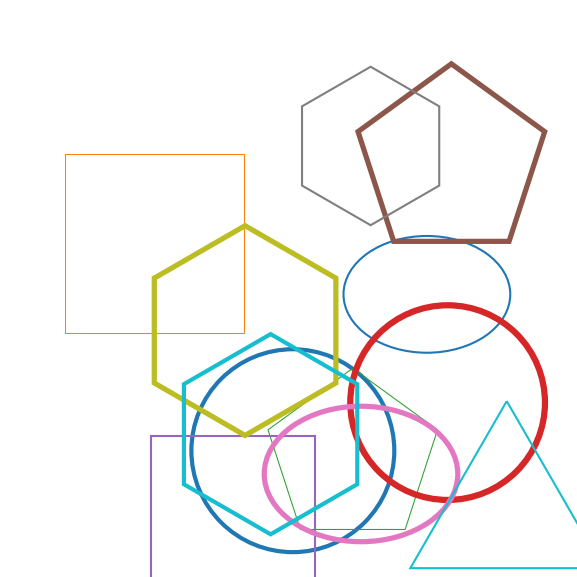[{"shape": "circle", "thickness": 2, "radius": 0.88, "center": [0.507, 0.219]}, {"shape": "oval", "thickness": 1, "radius": 0.72, "center": [0.739, 0.489]}, {"shape": "square", "thickness": 0.5, "radius": 0.77, "center": [0.268, 0.577]}, {"shape": "pentagon", "thickness": 0.5, "radius": 0.77, "center": [0.611, 0.207]}, {"shape": "circle", "thickness": 3, "radius": 0.84, "center": [0.775, 0.302]}, {"shape": "square", "thickness": 1, "radius": 0.71, "center": [0.404, 0.102]}, {"shape": "pentagon", "thickness": 2.5, "radius": 0.85, "center": [0.782, 0.719]}, {"shape": "oval", "thickness": 2.5, "radius": 0.84, "center": [0.625, 0.178]}, {"shape": "hexagon", "thickness": 1, "radius": 0.69, "center": [0.642, 0.746]}, {"shape": "hexagon", "thickness": 2.5, "radius": 0.91, "center": [0.424, 0.427]}, {"shape": "hexagon", "thickness": 2, "radius": 0.87, "center": [0.469, 0.247]}, {"shape": "triangle", "thickness": 1, "radius": 0.96, "center": [0.877, 0.112]}]